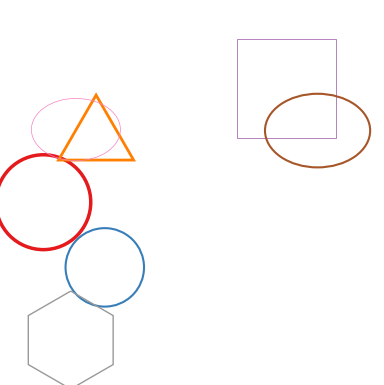[{"shape": "circle", "thickness": 2.5, "radius": 0.62, "center": [0.113, 0.475]}, {"shape": "circle", "thickness": 1.5, "radius": 0.51, "center": [0.272, 0.306]}, {"shape": "square", "thickness": 0.5, "radius": 0.64, "center": [0.745, 0.77]}, {"shape": "triangle", "thickness": 2, "radius": 0.56, "center": [0.25, 0.641]}, {"shape": "oval", "thickness": 1.5, "radius": 0.68, "center": [0.825, 0.661]}, {"shape": "oval", "thickness": 0.5, "radius": 0.58, "center": [0.197, 0.663]}, {"shape": "hexagon", "thickness": 1, "radius": 0.64, "center": [0.184, 0.117]}]